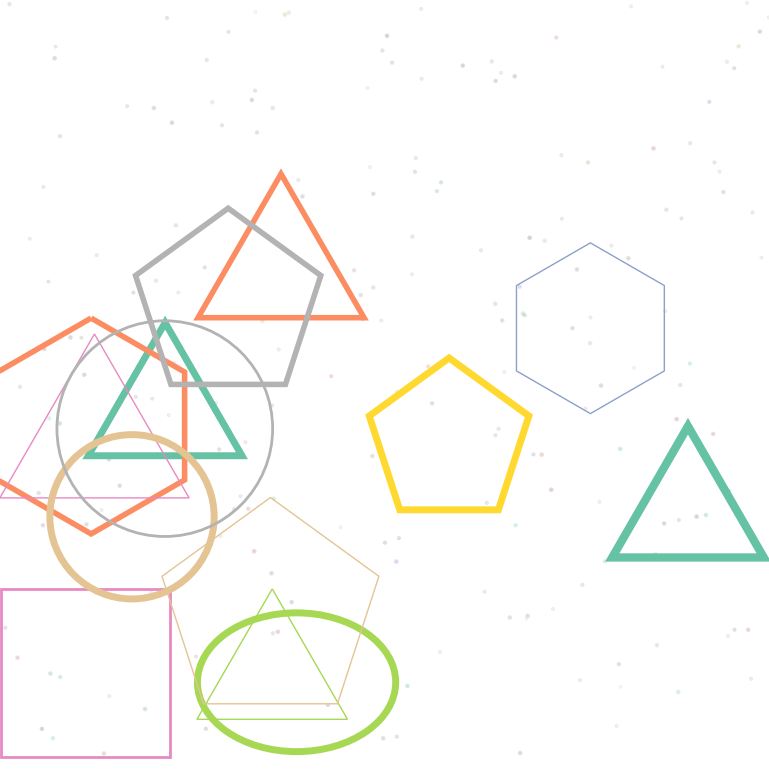[{"shape": "triangle", "thickness": 2.5, "radius": 0.58, "center": [0.214, 0.466]}, {"shape": "triangle", "thickness": 3, "radius": 0.57, "center": [0.893, 0.333]}, {"shape": "triangle", "thickness": 2, "radius": 0.62, "center": [0.365, 0.65]}, {"shape": "hexagon", "thickness": 2, "radius": 0.7, "center": [0.118, 0.447]}, {"shape": "hexagon", "thickness": 0.5, "radius": 0.55, "center": [0.767, 0.574]}, {"shape": "square", "thickness": 1, "radius": 0.55, "center": [0.111, 0.126]}, {"shape": "triangle", "thickness": 0.5, "radius": 0.71, "center": [0.123, 0.424]}, {"shape": "triangle", "thickness": 0.5, "radius": 0.56, "center": [0.354, 0.122]}, {"shape": "oval", "thickness": 2.5, "radius": 0.64, "center": [0.385, 0.114]}, {"shape": "pentagon", "thickness": 2.5, "radius": 0.55, "center": [0.583, 0.426]}, {"shape": "pentagon", "thickness": 0.5, "radius": 0.74, "center": [0.351, 0.206]}, {"shape": "circle", "thickness": 2.5, "radius": 0.53, "center": [0.171, 0.329]}, {"shape": "circle", "thickness": 1, "radius": 0.7, "center": [0.214, 0.443]}, {"shape": "pentagon", "thickness": 2, "radius": 0.63, "center": [0.296, 0.603]}]